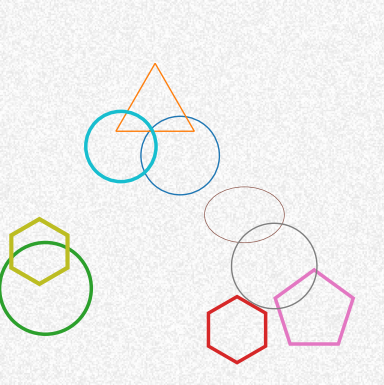[{"shape": "circle", "thickness": 1, "radius": 0.51, "center": [0.468, 0.596]}, {"shape": "triangle", "thickness": 1, "radius": 0.59, "center": [0.403, 0.718]}, {"shape": "circle", "thickness": 2.5, "radius": 0.6, "center": [0.118, 0.251]}, {"shape": "hexagon", "thickness": 2.5, "radius": 0.43, "center": [0.616, 0.144]}, {"shape": "oval", "thickness": 0.5, "radius": 0.52, "center": [0.635, 0.442]}, {"shape": "pentagon", "thickness": 2.5, "radius": 0.53, "center": [0.816, 0.193]}, {"shape": "circle", "thickness": 1, "radius": 0.55, "center": [0.712, 0.309]}, {"shape": "hexagon", "thickness": 3, "radius": 0.42, "center": [0.102, 0.347]}, {"shape": "circle", "thickness": 2.5, "radius": 0.46, "center": [0.314, 0.62]}]